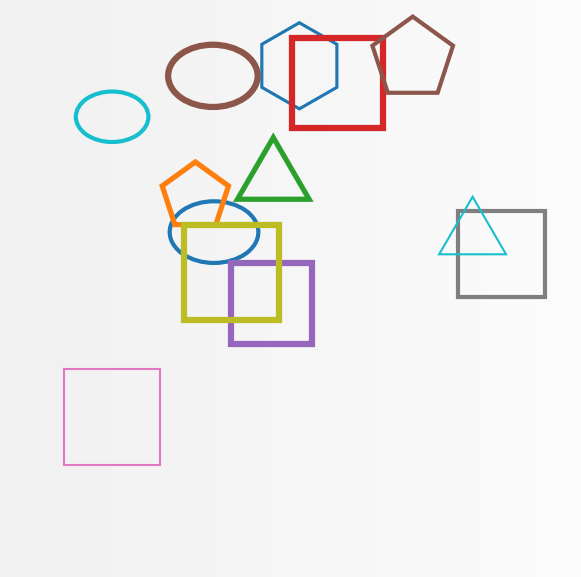[{"shape": "oval", "thickness": 2, "radius": 0.38, "center": [0.368, 0.597]}, {"shape": "hexagon", "thickness": 1.5, "radius": 0.37, "center": [0.515, 0.885]}, {"shape": "pentagon", "thickness": 2.5, "radius": 0.3, "center": [0.336, 0.659]}, {"shape": "triangle", "thickness": 2.5, "radius": 0.36, "center": [0.47, 0.69]}, {"shape": "square", "thickness": 3, "radius": 0.39, "center": [0.581, 0.855]}, {"shape": "square", "thickness": 3, "radius": 0.35, "center": [0.467, 0.474]}, {"shape": "oval", "thickness": 3, "radius": 0.38, "center": [0.366, 0.868]}, {"shape": "pentagon", "thickness": 2, "radius": 0.36, "center": [0.71, 0.897]}, {"shape": "square", "thickness": 1, "radius": 0.41, "center": [0.193, 0.277]}, {"shape": "square", "thickness": 2, "radius": 0.37, "center": [0.863, 0.559]}, {"shape": "square", "thickness": 3, "radius": 0.41, "center": [0.398, 0.527]}, {"shape": "triangle", "thickness": 1, "radius": 0.33, "center": [0.813, 0.592]}, {"shape": "oval", "thickness": 2, "radius": 0.31, "center": [0.193, 0.797]}]